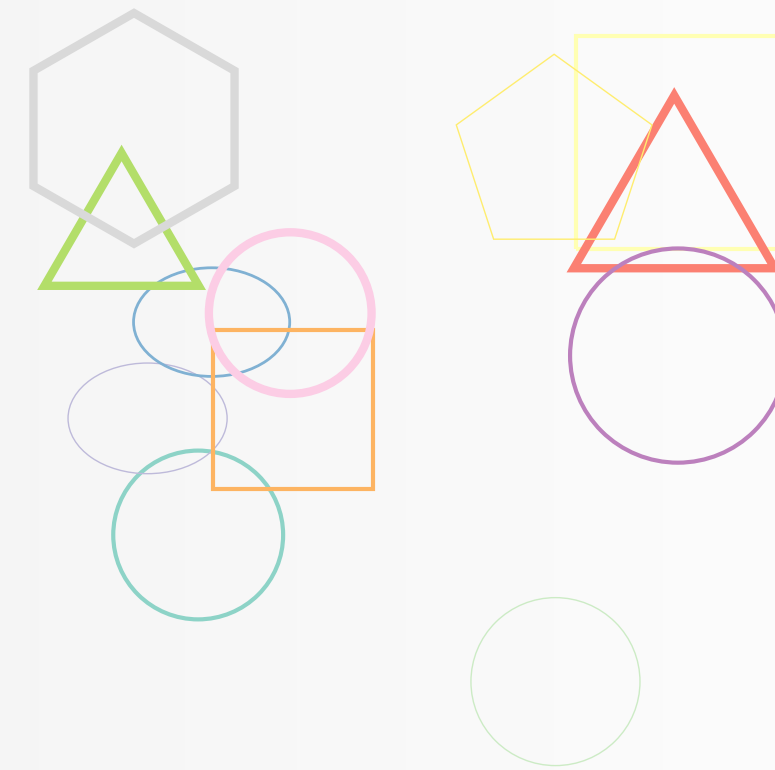[{"shape": "circle", "thickness": 1.5, "radius": 0.55, "center": [0.256, 0.305]}, {"shape": "square", "thickness": 1.5, "radius": 0.69, "center": [0.881, 0.815]}, {"shape": "oval", "thickness": 0.5, "radius": 0.51, "center": [0.19, 0.457]}, {"shape": "triangle", "thickness": 3, "radius": 0.75, "center": [0.87, 0.726]}, {"shape": "oval", "thickness": 1, "radius": 0.5, "center": [0.273, 0.582]}, {"shape": "square", "thickness": 1.5, "radius": 0.51, "center": [0.378, 0.468]}, {"shape": "triangle", "thickness": 3, "radius": 0.57, "center": [0.157, 0.686]}, {"shape": "circle", "thickness": 3, "radius": 0.52, "center": [0.374, 0.593]}, {"shape": "hexagon", "thickness": 3, "radius": 0.75, "center": [0.173, 0.833]}, {"shape": "circle", "thickness": 1.5, "radius": 0.7, "center": [0.875, 0.538]}, {"shape": "circle", "thickness": 0.5, "radius": 0.55, "center": [0.717, 0.115]}, {"shape": "pentagon", "thickness": 0.5, "radius": 0.66, "center": [0.715, 0.797]}]